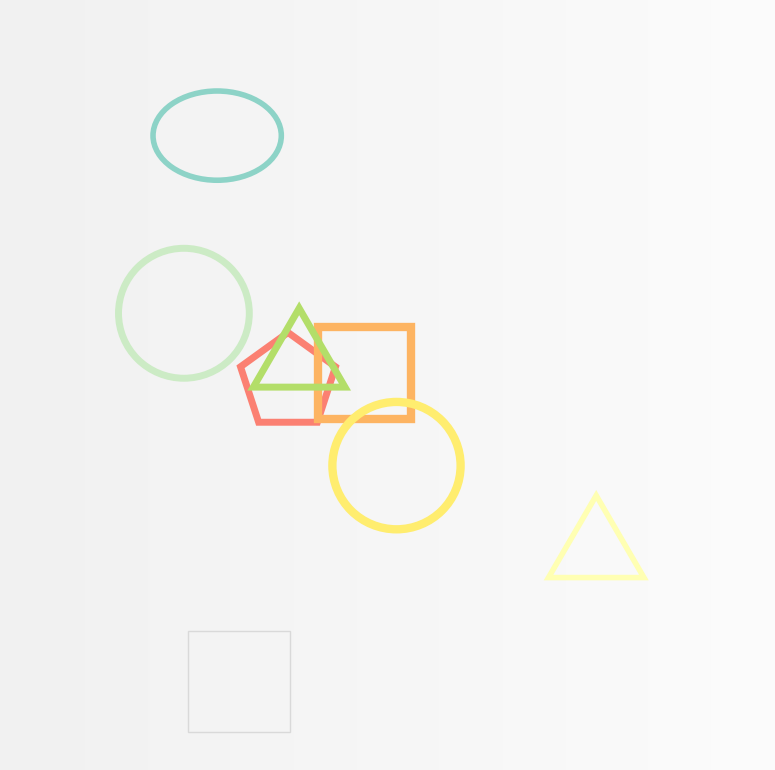[{"shape": "oval", "thickness": 2, "radius": 0.41, "center": [0.28, 0.824]}, {"shape": "triangle", "thickness": 2, "radius": 0.36, "center": [0.769, 0.285]}, {"shape": "pentagon", "thickness": 2.5, "radius": 0.32, "center": [0.372, 0.504]}, {"shape": "square", "thickness": 3, "radius": 0.3, "center": [0.471, 0.516]}, {"shape": "triangle", "thickness": 2.5, "radius": 0.34, "center": [0.386, 0.531]}, {"shape": "square", "thickness": 0.5, "radius": 0.33, "center": [0.309, 0.114]}, {"shape": "circle", "thickness": 2.5, "radius": 0.42, "center": [0.237, 0.593]}, {"shape": "circle", "thickness": 3, "radius": 0.41, "center": [0.512, 0.395]}]